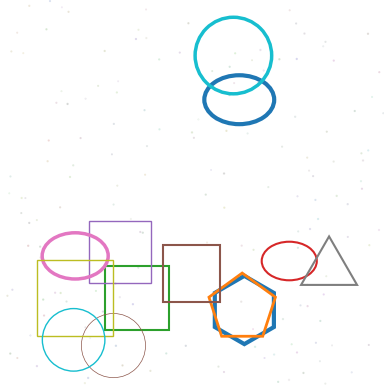[{"shape": "hexagon", "thickness": 3, "radius": 0.44, "center": [0.635, 0.195]}, {"shape": "oval", "thickness": 3, "radius": 0.45, "center": [0.621, 0.741]}, {"shape": "pentagon", "thickness": 2, "radius": 0.45, "center": [0.629, 0.2]}, {"shape": "square", "thickness": 1.5, "radius": 0.42, "center": [0.355, 0.227]}, {"shape": "oval", "thickness": 1.5, "radius": 0.36, "center": [0.751, 0.322]}, {"shape": "square", "thickness": 1, "radius": 0.4, "center": [0.312, 0.345]}, {"shape": "circle", "thickness": 0.5, "radius": 0.42, "center": [0.295, 0.102]}, {"shape": "square", "thickness": 1.5, "radius": 0.37, "center": [0.497, 0.288]}, {"shape": "oval", "thickness": 2.5, "radius": 0.43, "center": [0.195, 0.335]}, {"shape": "triangle", "thickness": 1.5, "radius": 0.42, "center": [0.855, 0.302]}, {"shape": "square", "thickness": 1, "radius": 0.49, "center": [0.195, 0.226]}, {"shape": "circle", "thickness": 2.5, "radius": 0.5, "center": [0.606, 0.856]}, {"shape": "circle", "thickness": 1, "radius": 0.41, "center": [0.191, 0.117]}]